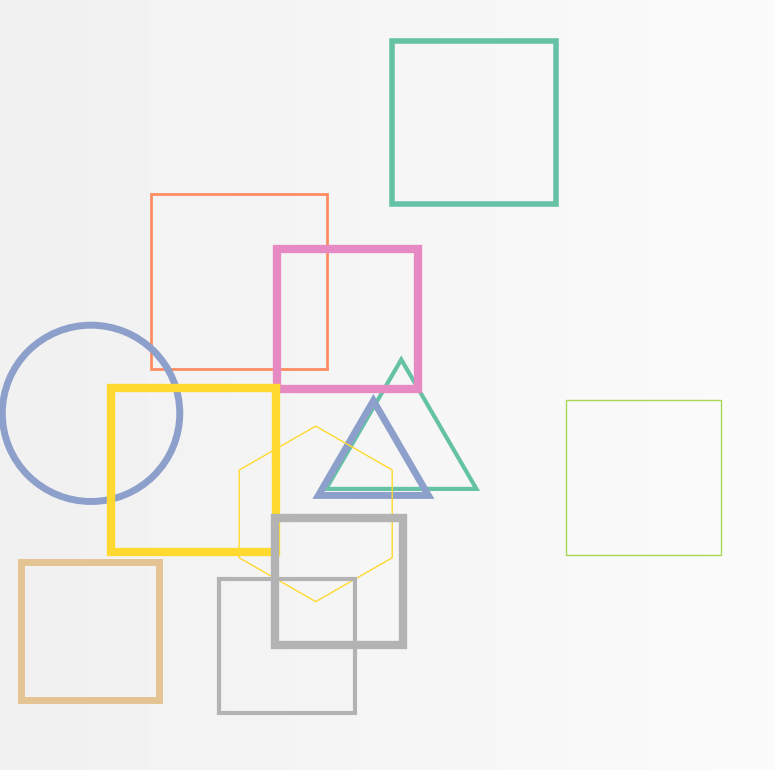[{"shape": "square", "thickness": 2, "radius": 0.53, "center": [0.611, 0.841]}, {"shape": "triangle", "thickness": 1.5, "radius": 0.56, "center": [0.518, 0.421]}, {"shape": "square", "thickness": 1, "radius": 0.57, "center": [0.308, 0.635]}, {"shape": "circle", "thickness": 2.5, "radius": 0.57, "center": [0.117, 0.463]}, {"shape": "triangle", "thickness": 2.5, "radius": 0.41, "center": [0.482, 0.398]}, {"shape": "square", "thickness": 3, "radius": 0.45, "center": [0.448, 0.585]}, {"shape": "square", "thickness": 0.5, "radius": 0.5, "center": [0.83, 0.38]}, {"shape": "hexagon", "thickness": 0.5, "radius": 0.57, "center": [0.407, 0.333]}, {"shape": "square", "thickness": 3, "radius": 0.53, "center": [0.25, 0.39]}, {"shape": "square", "thickness": 2.5, "radius": 0.45, "center": [0.116, 0.181]}, {"shape": "square", "thickness": 3, "radius": 0.41, "center": [0.437, 0.245]}, {"shape": "square", "thickness": 1.5, "radius": 0.44, "center": [0.37, 0.161]}]